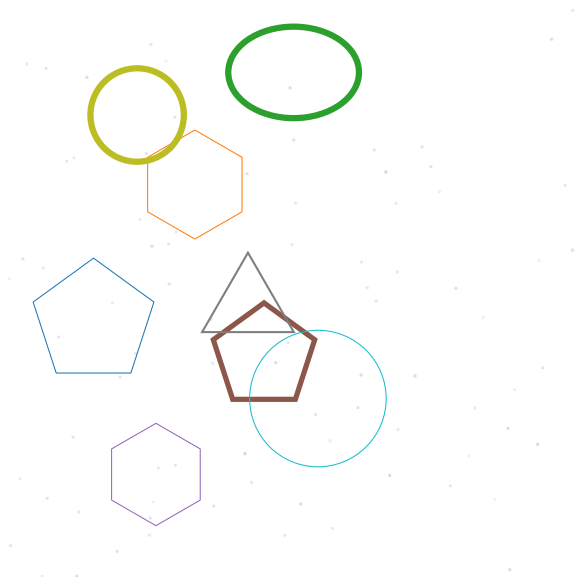[{"shape": "pentagon", "thickness": 0.5, "radius": 0.55, "center": [0.162, 0.442]}, {"shape": "hexagon", "thickness": 0.5, "radius": 0.47, "center": [0.337, 0.68]}, {"shape": "oval", "thickness": 3, "radius": 0.57, "center": [0.508, 0.874]}, {"shape": "hexagon", "thickness": 0.5, "radius": 0.44, "center": [0.27, 0.178]}, {"shape": "pentagon", "thickness": 2.5, "radius": 0.46, "center": [0.457, 0.382]}, {"shape": "triangle", "thickness": 1, "radius": 0.46, "center": [0.429, 0.47]}, {"shape": "circle", "thickness": 3, "radius": 0.4, "center": [0.237, 0.8]}, {"shape": "circle", "thickness": 0.5, "radius": 0.59, "center": [0.55, 0.309]}]